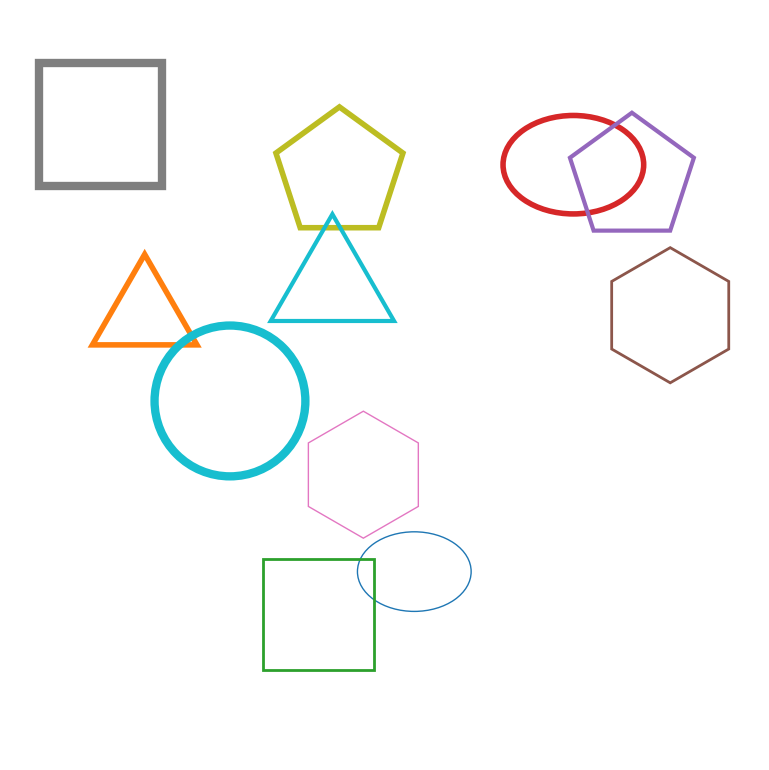[{"shape": "oval", "thickness": 0.5, "radius": 0.37, "center": [0.538, 0.258]}, {"shape": "triangle", "thickness": 2, "radius": 0.39, "center": [0.188, 0.591]}, {"shape": "square", "thickness": 1, "radius": 0.36, "center": [0.414, 0.202]}, {"shape": "oval", "thickness": 2, "radius": 0.46, "center": [0.745, 0.786]}, {"shape": "pentagon", "thickness": 1.5, "radius": 0.42, "center": [0.821, 0.769]}, {"shape": "hexagon", "thickness": 1, "radius": 0.44, "center": [0.87, 0.591]}, {"shape": "hexagon", "thickness": 0.5, "radius": 0.41, "center": [0.472, 0.384]}, {"shape": "square", "thickness": 3, "radius": 0.4, "center": [0.131, 0.838]}, {"shape": "pentagon", "thickness": 2, "radius": 0.43, "center": [0.441, 0.774]}, {"shape": "circle", "thickness": 3, "radius": 0.49, "center": [0.299, 0.479]}, {"shape": "triangle", "thickness": 1.5, "radius": 0.46, "center": [0.432, 0.629]}]